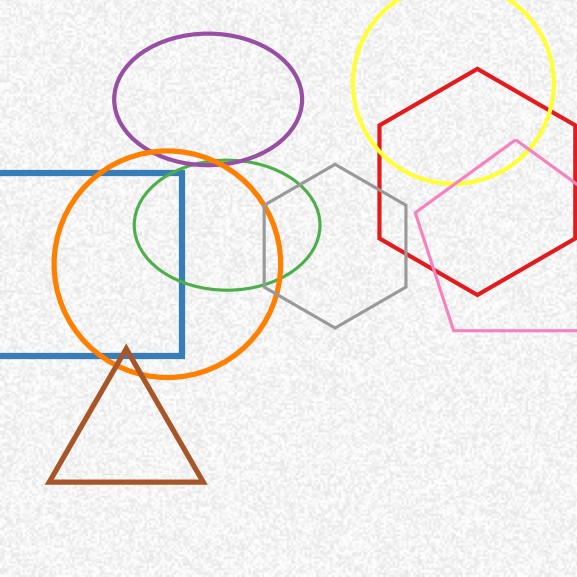[{"shape": "hexagon", "thickness": 2, "radius": 0.98, "center": [0.827, 0.684]}, {"shape": "square", "thickness": 3, "radius": 0.79, "center": [0.156, 0.541]}, {"shape": "oval", "thickness": 1.5, "radius": 0.8, "center": [0.393, 0.609]}, {"shape": "oval", "thickness": 2, "radius": 0.81, "center": [0.36, 0.827]}, {"shape": "circle", "thickness": 2.5, "radius": 0.98, "center": [0.29, 0.542]}, {"shape": "circle", "thickness": 2, "radius": 0.87, "center": [0.785, 0.855]}, {"shape": "triangle", "thickness": 2.5, "radius": 0.77, "center": [0.219, 0.241]}, {"shape": "pentagon", "thickness": 1.5, "radius": 0.91, "center": [0.893, 0.574]}, {"shape": "hexagon", "thickness": 1.5, "radius": 0.71, "center": [0.58, 0.573]}]